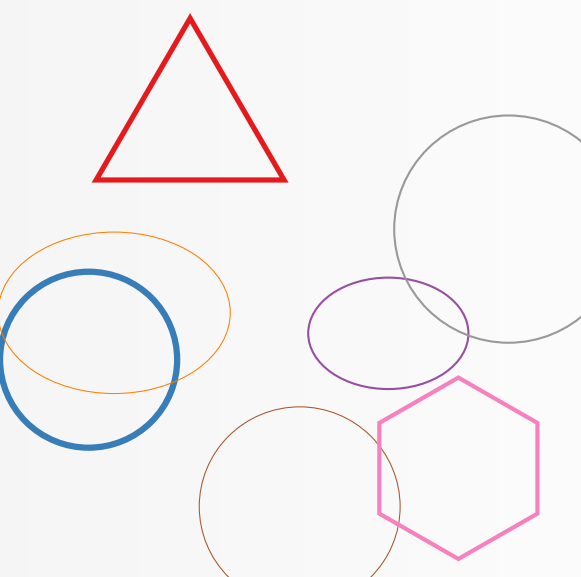[{"shape": "triangle", "thickness": 2.5, "radius": 0.93, "center": [0.327, 0.781]}, {"shape": "circle", "thickness": 3, "radius": 0.76, "center": [0.152, 0.376]}, {"shape": "oval", "thickness": 1, "radius": 0.69, "center": [0.668, 0.422]}, {"shape": "oval", "thickness": 0.5, "radius": 1.0, "center": [0.196, 0.457]}, {"shape": "circle", "thickness": 0.5, "radius": 0.86, "center": [0.516, 0.122]}, {"shape": "hexagon", "thickness": 2, "radius": 0.79, "center": [0.789, 0.188]}, {"shape": "circle", "thickness": 1, "radius": 0.98, "center": [0.875, 0.602]}]